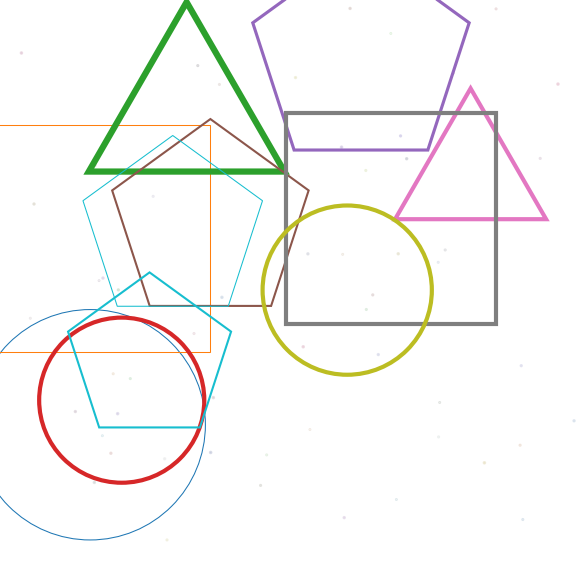[{"shape": "circle", "thickness": 0.5, "radius": 1.0, "center": [0.156, 0.264]}, {"shape": "square", "thickness": 0.5, "radius": 0.98, "center": [0.168, 0.587]}, {"shape": "triangle", "thickness": 3, "radius": 0.98, "center": [0.323, 0.8]}, {"shape": "circle", "thickness": 2, "radius": 0.71, "center": [0.211, 0.306]}, {"shape": "pentagon", "thickness": 1.5, "radius": 0.99, "center": [0.625, 0.899]}, {"shape": "pentagon", "thickness": 1, "radius": 0.89, "center": [0.364, 0.614]}, {"shape": "triangle", "thickness": 2, "radius": 0.75, "center": [0.815, 0.695]}, {"shape": "square", "thickness": 2, "radius": 0.91, "center": [0.678, 0.621]}, {"shape": "circle", "thickness": 2, "radius": 0.73, "center": [0.601, 0.497]}, {"shape": "pentagon", "thickness": 1, "radius": 0.74, "center": [0.259, 0.379]}, {"shape": "pentagon", "thickness": 0.5, "radius": 0.82, "center": [0.299, 0.601]}]